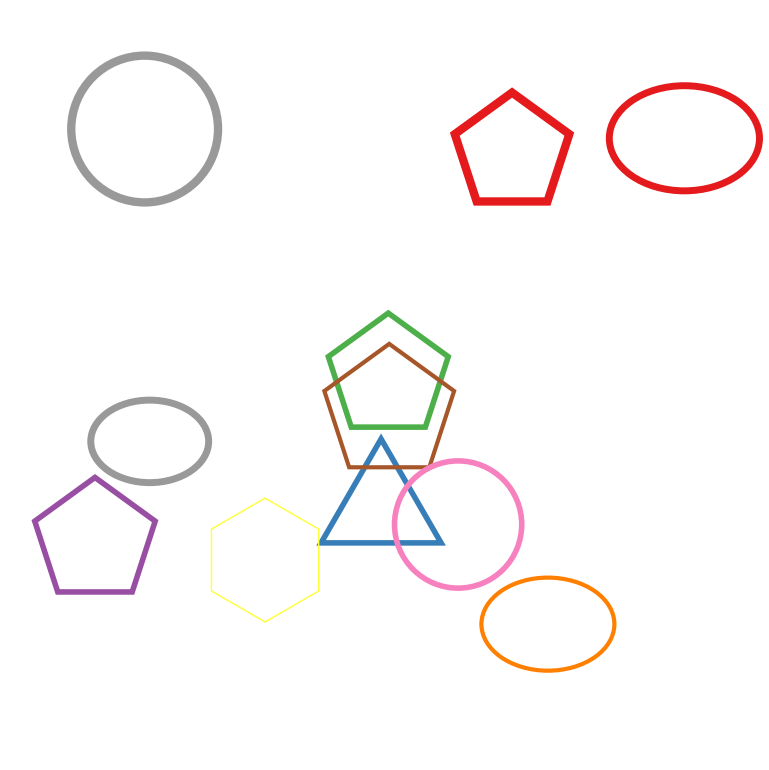[{"shape": "oval", "thickness": 2.5, "radius": 0.49, "center": [0.889, 0.82]}, {"shape": "pentagon", "thickness": 3, "radius": 0.39, "center": [0.665, 0.802]}, {"shape": "triangle", "thickness": 2, "radius": 0.45, "center": [0.495, 0.34]}, {"shape": "pentagon", "thickness": 2, "radius": 0.41, "center": [0.504, 0.512]}, {"shape": "pentagon", "thickness": 2, "radius": 0.41, "center": [0.123, 0.298]}, {"shape": "oval", "thickness": 1.5, "radius": 0.43, "center": [0.712, 0.189]}, {"shape": "hexagon", "thickness": 0.5, "radius": 0.4, "center": [0.344, 0.273]}, {"shape": "pentagon", "thickness": 1.5, "radius": 0.44, "center": [0.505, 0.465]}, {"shape": "circle", "thickness": 2, "radius": 0.41, "center": [0.595, 0.319]}, {"shape": "oval", "thickness": 2.5, "radius": 0.38, "center": [0.194, 0.427]}, {"shape": "circle", "thickness": 3, "radius": 0.48, "center": [0.188, 0.832]}]